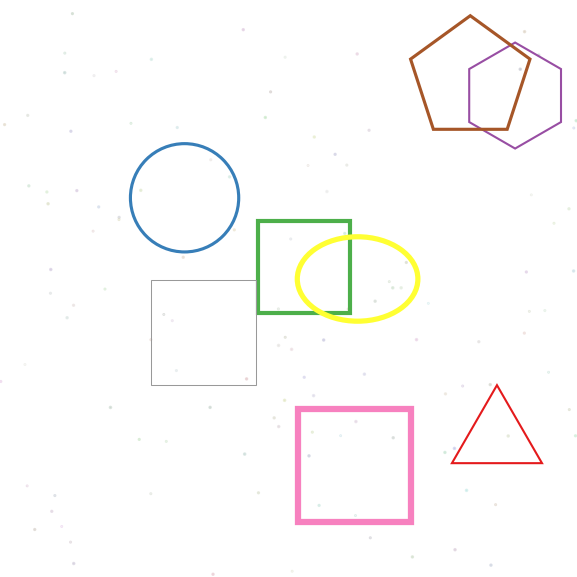[{"shape": "triangle", "thickness": 1, "radius": 0.45, "center": [0.861, 0.242]}, {"shape": "circle", "thickness": 1.5, "radius": 0.47, "center": [0.32, 0.657]}, {"shape": "square", "thickness": 2, "radius": 0.4, "center": [0.527, 0.537]}, {"shape": "hexagon", "thickness": 1, "radius": 0.46, "center": [0.892, 0.834]}, {"shape": "oval", "thickness": 2.5, "radius": 0.52, "center": [0.619, 0.516]}, {"shape": "pentagon", "thickness": 1.5, "radius": 0.54, "center": [0.814, 0.863]}, {"shape": "square", "thickness": 3, "radius": 0.49, "center": [0.613, 0.194]}, {"shape": "square", "thickness": 0.5, "radius": 0.46, "center": [0.352, 0.423]}]